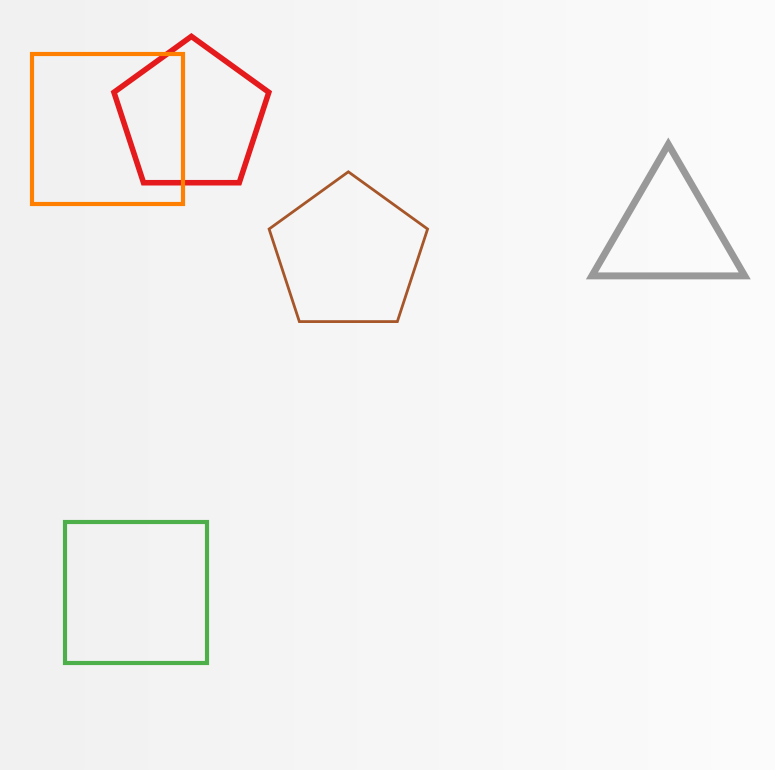[{"shape": "pentagon", "thickness": 2, "radius": 0.53, "center": [0.247, 0.848]}, {"shape": "square", "thickness": 1.5, "radius": 0.46, "center": [0.175, 0.231]}, {"shape": "square", "thickness": 1.5, "radius": 0.49, "center": [0.138, 0.832]}, {"shape": "pentagon", "thickness": 1, "radius": 0.54, "center": [0.449, 0.669]}, {"shape": "triangle", "thickness": 2.5, "radius": 0.57, "center": [0.862, 0.699]}]